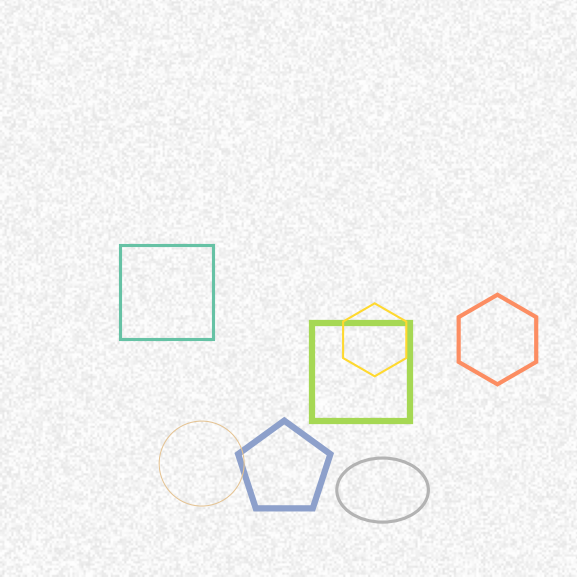[{"shape": "square", "thickness": 1.5, "radius": 0.4, "center": [0.289, 0.493]}, {"shape": "hexagon", "thickness": 2, "radius": 0.39, "center": [0.861, 0.411]}, {"shape": "pentagon", "thickness": 3, "radius": 0.42, "center": [0.492, 0.187]}, {"shape": "square", "thickness": 3, "radius": 0.42, "center": [0.625, 0.355]}, {"shape": "hexagon", "thickness": 1, "radius": 0.32, "center": [0.649, 0.411]}, {"shape": "circle", "thickness": 0.5, "radius": 0.37, "center": [0.349, 0.196]}, {"shape": "oval", "thickness": 1.5, "radius": 0.4, "center": [0.663, 0.151]}]